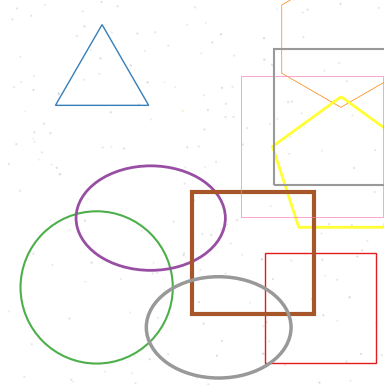[{"shape": "square", "thickness": 1, "radius": 0.72, "center": [0.832, 0.2]}, {"shape": "triangle", "thickness": 1, "radius": 0.7, "center": [0.265, 0.796]}, {"shape": "circle", "thickness": 1.5, "radius": 0.99, "center": [0.251, 0.253]}, {"shape": "oval", "thickness": 2, "radius": 0.97, "center": [0.391, 0.433]}, {"shape": "hexagon", "thickness": 0.5, "radius": 0.89, "center": [0.885, 0.898]}, {"shape": "pentagon", "thickness": 2, "radius": 0.94, "center": [0.886, 0.561]}, {"shape": "square", "thickness": 3, "radius": 0.79, "center": [0.658, 0.342]}, {"shape": "square", "thickness": 0.5, "radius": 0.92, "center": [0.81, 0.62]}, {"shape": "oval", "thickness": 2.5, "radius": 0.94, "center": [0.568, 0.15]}, {"shape": "square", "thickness": 1.5, "radius": 0.88, "center": [0.887, 0.696]}]